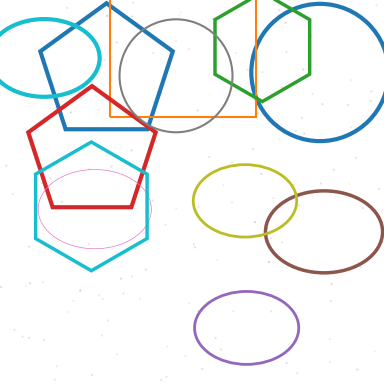[{"shape": "circle", "thickness": 3, "radius": 0.89, "center": [0.831, 0.812]}, {"shape": "pentagon", "thickness": 3, "radius": 0.9, "center": [0.277, 0.811]}, {"shape": "square", "thickness": 1.5, "radius": 0.95, "center": [0.477, 0.886]}, {"shape": "hexagon", "thickness": 2.5, "radius": 0.71, "center": [0.681, 0.878]}, {"shape": "pentagon", "thickness": 3, "radius": 0.87, "center": [0.239, 0.602]}, {"shape": "oval", "thickness": 2, "radius": 0.68, "center": [0.641, 0.148]}, {"shape": "oval", "thickness": 2.5, "radius": 0.76, "center": [0.842, 0.398]}, {"shape": "oval", "thickness": 0.5, "radius": 0.73, "center": [0.246, 0.457]}, {"shape": "circle", "thickness": 1.5, "radius": 0.73, "center": [0.457, 0.803]}, {"shape": "oval", "thickness": 2, "radius": 0.67, "center": [0.636, 0.478]}, {"shape": "oval", "thickness": 3, "radius": 0.72, "center": [0.115, 0.85]}, {"shape": "hexagon", "thickness": 2.5, "radius": 0.84, "center": [0.237, 0.464]}]